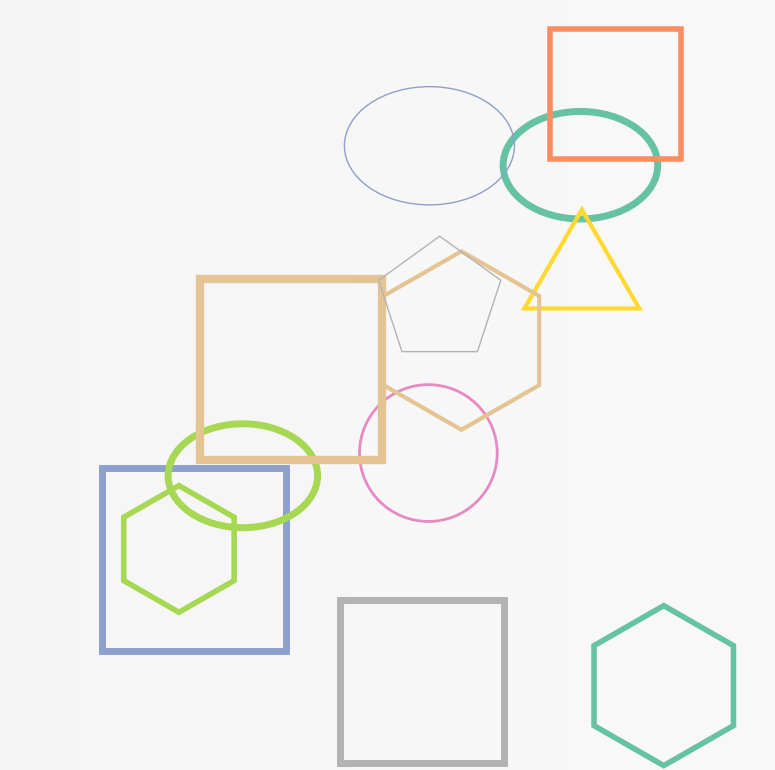[{"shape": "hexagon", "thickness": 2, "radius": 0.52, "center": [0.856, 0.11]}, {"shape": "oval", "thickness": 2.5, "radius": 0.5, "center": [0.749, 0.785]}, {"shape": "square", "thickness": 2, "radius": 0.42, "center": [0.794, 0.878]}, {"shape": "oval", "thickness": 0.5, "radius": 0.55, "center": [0.554, 0.811]}, {"shape": "square", "thickness": 2.5, "radius": 0.59, "center": [0.25, 0.274]}, {"shape": "circle", "thickness": 1, "radius": 0.44, "center": [0.553, 0.412]}, {"shape": "hexagon", "thickness": 2, "radius": 0.41, "center": [0.231, 0.287]}, {"shape": "oval", "thickness": 2.5, "radius": 0.48, "center": [0.313, 0.382]}, {"shape": "triangle", "thickness": 1.5, "radius": 0.43, "center": [0.751, 0.642]}, {"shape": "square", "thickness": 3, "radius": 0.59, "center": [0.375, 0.52]}, {"shape": "hexagon", "thickness": 1.5, "radius": 0.58, "center": [0.595, 0.558]}, {"shape": "square", "thickness": 2.5, "radius": 0.53, "center": [0.545, 0.115]}, {"shape": "pentagon", "thickness": 0.5, "radius": 0.41, "center": [0.567, 0.61]}]